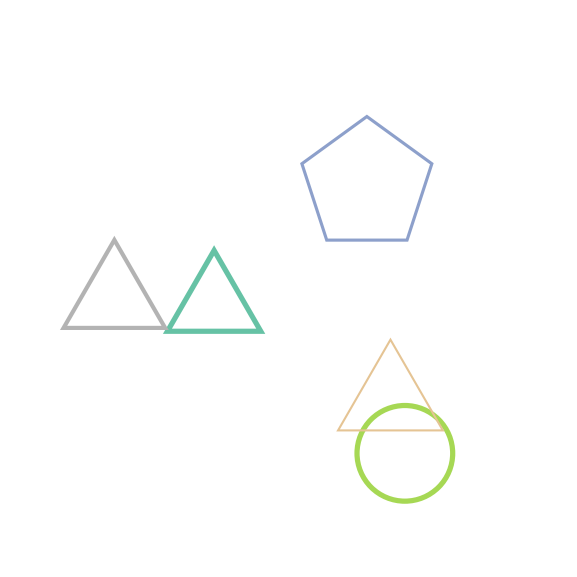[{"shape": "triangle", "thickness": 2.5, "radius": 0.47, "center": [0.371, 0.472]}, {"shape": "pentagon", "thickness": 1.5, "radius": 0.59, "center": [0.635, 0.679]}, {"shape": "circle", "thickness": 2.5, "radius": 0.41, "center": [0.701, 0.214]}, {"shape": "triangle", "thickness": 1, "radius": 0.52, "center": [0.676, 0.306]}, {"shape": "triangle", "thickness": 2, "radius": 0.51, "center": [0.198, 0.482]}]